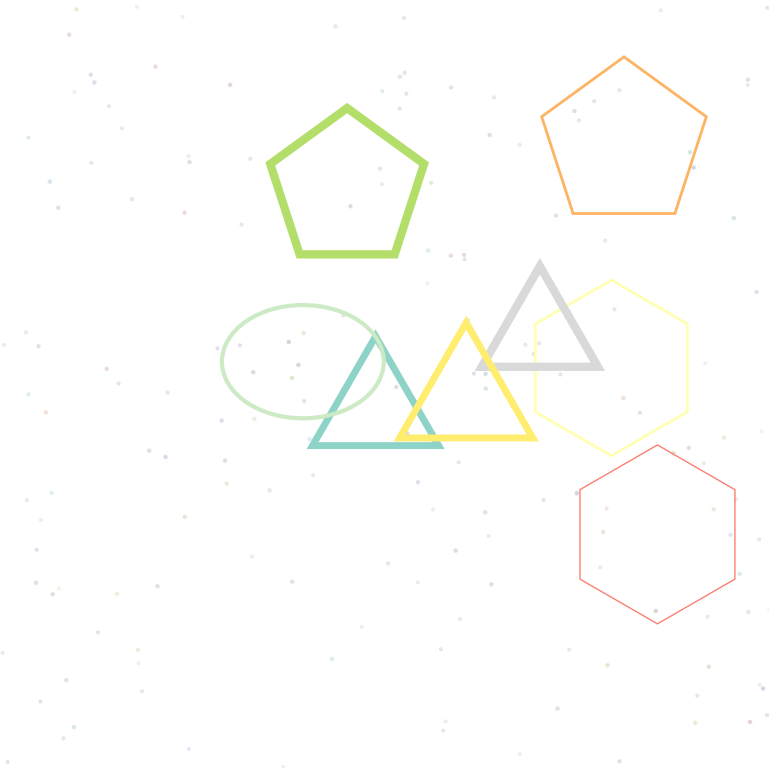[{"shape": "triangle", "thickness": 2.5, "radius": 0.47, "center": [0.488, 0.469]}, {"shape": "hexagon", "thickness": 1, "radius": 0.57, "center": [0.794, 0.522]}, {"shape": "hexagon", "thickness": 0.5, "radius": 0.58, "center": [0.854, 0.306]}, {"shape": "pentagon", "thickness": 1, "radius": 0.56, "center": [0.81, 0.814]}, {"shape": "pentagon", "thickness": 3, "radius": 0.53, "center": [0.451, 0.755]}, {"shape": "triangle", "thickness": 3, "radius": 0.44, "center": [0.701, 0.567]}, {"shape": "oval", "thickness": 1.5, "radius": 0.53, "center": [0.393, 0.53]}, {"shape": "triangle", "thickness": 2.5, "radius": 0.5, "center": [0.605, 0.481]}]